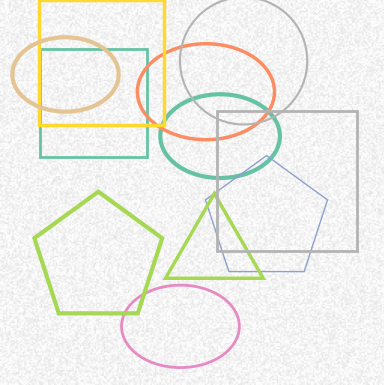[{"shape": "oval", "thickness": 3, "radius": 0.78, "center": [0.572, 0.646]}, {"shape": "square", "thickness": 2, "radius": 0.7, "center": [0.243, 0.733]}, {"shape": "oval", "thickness": 2.5, "radius": 0.89, "center": [0.535, 0.762]}, {"shape": "pentagon", "thickness": 1, "radius": 0.83, "center": [0.692, 0.429]}, {"shape": "oval", "thickness": 2, "radius": 0.76, "center": [0.469, 0.152]}, {"shape": "triangle", "thickness": 2.5, "radius": 0.73, "center": [0.557, 0.351]}, {"shape": "pentagon", "thickness": 3, "radius": 0.87, "center": [0.255, 0.327]}, {"shape": "square", "thickness": 2.5, "radius": 0.81, "center": [0.263, 0.837]}, {"shape": "oval", "thickness": 3, "radius": 0.69, "center": [0.17, 0.807]}, {"shape": "square", "thickness": 2, "radius": 0.91, "center": [0.745, 0.531]}, {"shape": "circle", "thickness": 1.5, "radius": 0.83, "center": [0.633, 0.842]}]